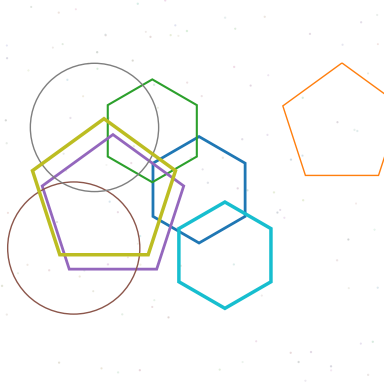[{"shape": "hexagon", "thickness": 2, "radius": 0.69, "center": [0.517, 0.507]}, {"shape": "pentagon", "thickness": 1, "radius": 0.81, "center": [0.888, 0.675]}, {"shape": "hexagon", "thickness": 1.5, "radius": 0.67, "center": [0.396, 0.66]}, {"shape": "pentagon", "thickness": 2, "radius": 0.97, "center": [0.293, 0.457]}, {"shape": "circle", "thickness": 1, "radius": 0.86, "center": [0.192, 0.356]}, {"shape": "circle", "thickness": 1, "radius": 0.83, "center": [0.245, 0.669]}, {"shape": "pentagon", "thickness": 2.5, "radius": 0.98, "center": [0.27, 0.496]}, {"shape": "hexagon", "thickness": 2.5, "radius": 0.69, "center": [0.584, 0.337]}]